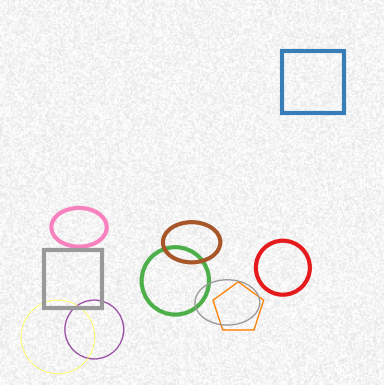[{"shape": "circle", "thickness": 3, "radius": 0.35, "center": [0.735, 0.305]}, {"shape": "square", "thickness": 3, "radius": 0.41, "center": [0.813, 0.787]}, {"shape": "circle", "thickness": 3, "radius": 0.44, "center": [0.455, 0.27]}, {"shape": "circle", "thickness": 1, "radius": 0.38, "center": [0.245, 0.144]}, {"shape": "pentagon", "thickness": 1, "radius": 0.35, "center": [0.619, 0.199]}, {"shape": "circle", "thickness": 0.5, "radius": 0.48, "center": [0.15, 0.125]}, {"shape": "oval", "thickness": 3, "radius": 0.37, "center": [0.498, 0.371]}, {"shape": "oval", "thickness": 3, "radius": 0.36, "center": [0.205, 0.41]}, {"shape": "square", "thickness": 3, "radius": 0.38, "center": [0.19, 0.276]}, {"shape": "oval", "thickness": 1, "radius": 0.42, "center": [0.591, 0.214]}]